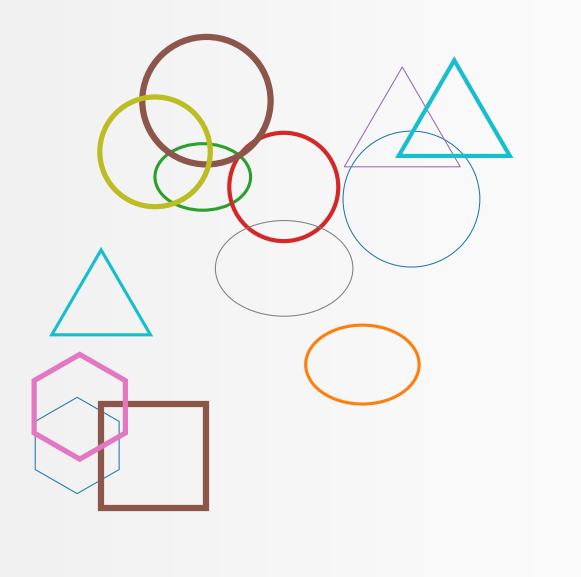[{"shape": "circle", "thickness": 0.5, "radius": 0.59, "center": [0.708, 0.654]}, {"shape": "hexagon", "thickness": 0.5, "radius": 0.42, "center": [0.133, 0.228]}, {"shape": "oval", "thickness": 1.5, "radius": 0.49, "center": [0.624, 0.368]}, {"shape": "oval", "thickness": 1.5, "radius": 0.41, "center": [0.349, 0.693]}, {"shape": "circle", "thickness": 2, "radius": 0.47, "center": [0.488, 0.675]}, {"shape": "triangle", "thickness": 0.5, "radius": 0.58, "center": [0.692, 0.768]}, {"shape": "circle", "thickness": 3, "radius": 0.55, "center": [0.355, 0.825]}, {"shape": "square", "thickness": 3, "radius": 0.45, "center": [0.264, 0.209]}, {"shape": "hexagon", "thickness": 2.5, "radius": 0.45, "center": [0.137, 0.295]}, {"shape": "oval", "thickness": 0.5, "radius": 0.59, "center": [0.489, 0.534]}, {"shape": "circle", "thickness": 2.5, "radius": 0.48, "center": [0.267, 0.736]}, {"shape": "triangle", "thickness": 2, "radius": 0.55, "center": [0.782, 0.784]}, {"shape": "triangle", "thickness": 1.5, "radius": 0.49, "center": [0.174, 0.468]}]